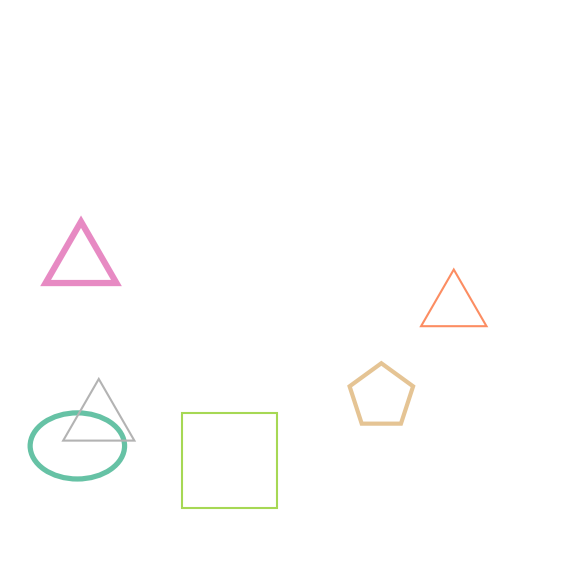[{"shape": "oval", "thickness": 2.5, "radius": 0.41, "center": [0.134, 0.227]}, {"shape": "triangle", "thickness": 1, "radius": 0.33, "center": [0.786, 0.467]}, {"shape": "triangle", "thickness": 3, "radius": 0.35, "center": [0.14, 0.544]}, {"shape": "square", "thickness": 1, "radius": 0.41, "center": [0.397, 0.202]}, {"shape": "pentagon", "thickness": 2, "radius": 0.29, "center": [0.66, 0.312]}, {"shape": "triangle", "thickness": 1, "radius": 0.36, "center": [0.171, 0.272]}]